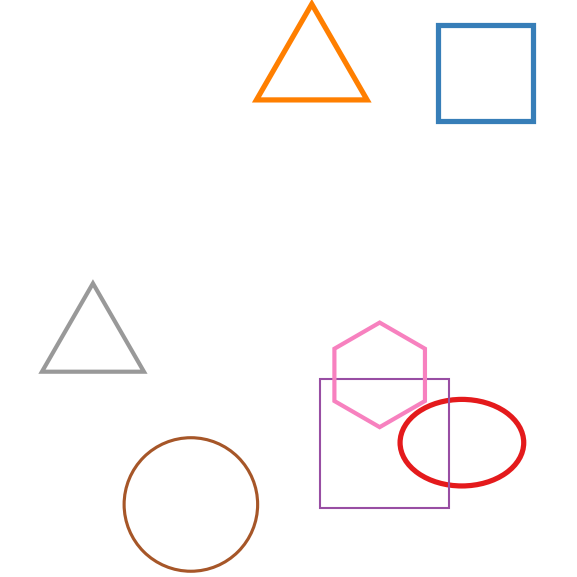[{"shape": "oval", "thickness": 2.5, "radius": 0.54, "center": [0.8, 0.233]}, {"shape": "square", "thickness": 2.5, "radius": 0.41, "center": [0.84, 0.873]}, {"shape": "square", "thickness": 1, "radius": 0.56, "center": [0.666, 0.232]}, {"shape": "triangle", "thickness": 2.5, "radius": 0.55, "center": [0.54, 0.881]}, {"shape": "circle", "thickness": 1.5, "radius": 0.58, "center": [0.331, 0.126]}, {"shape": "hexagon", "thickness": 2, "radius": 0.45, "center": [0.657, 0.35]}, {"shape": "triangle", "thickness": 2, "radius": 0.51, "center": [0.161, 0.406]}]